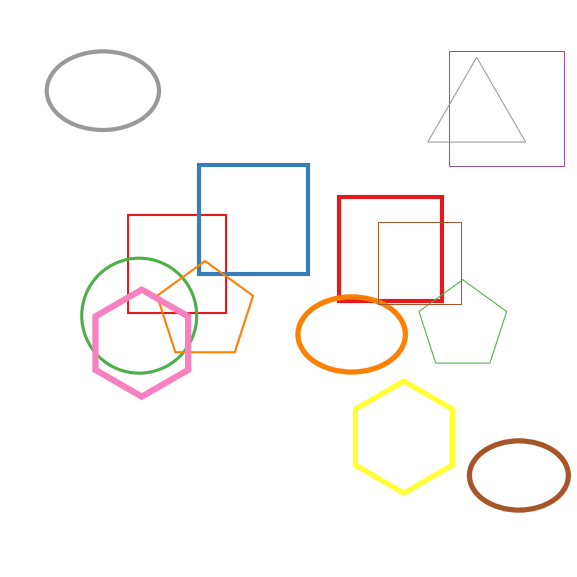[{"shape": "square", "thickness": 1, "radius": 0.42, "center": [0.307, 0.542]}, {"shape": "square", "thickness": 2, "radius": 0.45, "center": [0.676, 0.568]}, {"shape": "square", "thickness": 2, "radius": 0.47, "center": [0.439, 0.619]}, {"shape": "pentagon", "thickness": 0.5, "radius": 0.4, "center": [0.801, 0.435]}, {"shape": "circle", "thickness": 1.5, "radius": 0.5, "center": [0.241, 0.453]}, {"shape": "square", "thickness": 0.5, "radius": 0.5, "center": [0.877, 0.812]}, {"shape": "pentagon", "thickness": 1, "radius": 0.44, "center": [0.355, 0.46]}, {"shape": "oval", "thickness": 2.5, "radius": 0.47, "center": [0.609, 0.42]}, {"shape": "hexagon", "thickness": 2.5, "radius": 0.48, "center": [0.699, 0.242]}, {"shape": "oval", "thickness": 2.5, "radius": 0.43, "center": [0.899, 0.176]}, {"shape": "square", "thickness": 0.5, "radius": 0.36, "center": [0.726, 0.544]}, {"shape": "hexagon", "thickness": 3, "radius": 0.46, "center": [0.246, 0.405]}, {"shape": "triangle", "thickness": 0.5, "radius": 0.49, "center": [0.825, 0.802]}, {"shape": "oval", "thickness": 2, "radius": 0.49, "center": [0.178, 0.842]}]